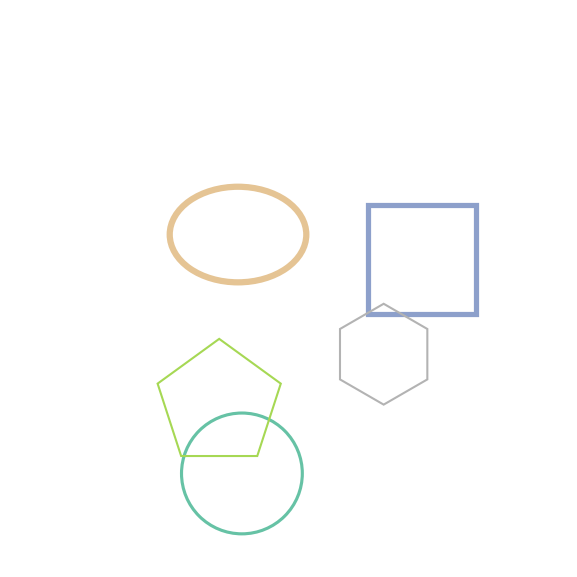[{"shape": "circle", "thickness": 1.5, "radius": 0.52, "center": [0.419, 0.179]}, {"shape": "square", "thickness": 2.5, "radius": 0.47, "center": [0.731, 0.549]}, {"shape": "pentagon", "thickness": 1, "radius": 0.56, "center": [0.38, 0.3]}, {"shape": "oval", "thickness": 3, "radius": 0.59, "center": [0.412, 0.593]}, {"shape": "hexagon", "thickness": 1, "radius": 0.44, "center": [0.664, 0.386]}]